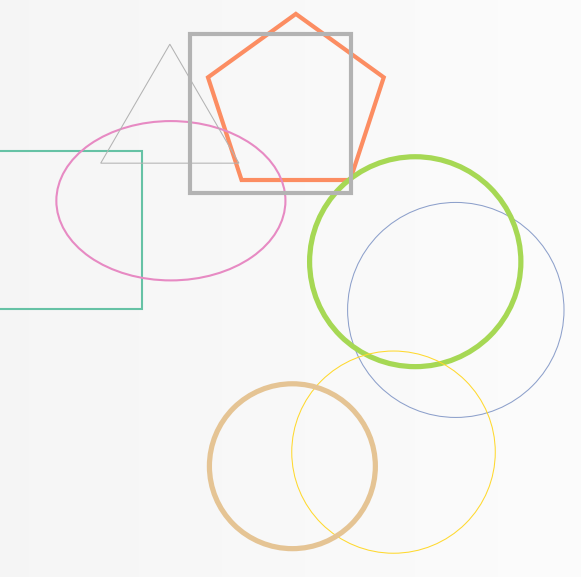[{"shape": "square", "thickness": 1, "radius": 0.68, "center": [0.108, 0.601]}, {"shape": "pentagon", "thickness": 2, "radius": 0.79, "center": [0.509, 0.816]}, {"shape": "circle", "thickness": 0.5, "radius": 0.93, "center": [0.784, 0.462]}, {"shape": "oval", "thickness": 1, "radius": 0.99, "center": [0.294, 0.652]}, {"shape": "circle", "thickness": 2.5, "radius": 0.91, "center": [0.714, 0.546]}, {"shape": "circle", "thickness": 0.5, "radius": 0.88, "center": [0.677, 0.216]}, {"shape": "circle", "thickness": 2.5, "radius": 0.71, "center": [0.503, 0.192]}, {"shape": "square", "thickness": 2, "radius": 0.69, "center": [0.465, 0.803]}, {"shape": "triangle", "thickness": 0.5, "radius": 0.69, "center": [0.292, 0.785]}]